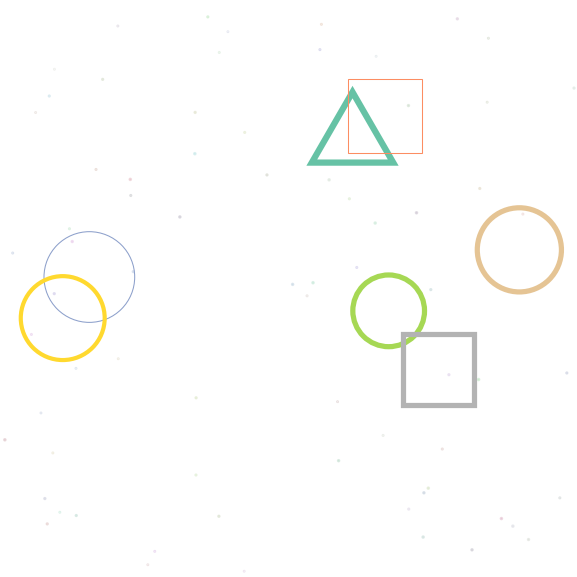[{"shape": "triangle", "thickness": 3, "radius": 0.41, "center": [0.61, 0.758]}, {"shape": "square", "thickness": 0.5, "radius": 0.32, "center": [0.666, 0.799]}, {"shape": "circle", "thickness": 0.5, "radius": 0.39, "center": [0.155, 0.519]}, {"shape": "circle", "thickness": 2.5, "radius": 0.31, "center": [0.673, 0.461]}, {"shape": "circle", "thickness": 2, "radius": 0.36, "center": [0.109, 0.448]}, {"shape": "circle", "thickness": 2.5, "radius": 0.36, "center": [0.899, 0.566]}, {"shape": "square", "thickness": 2.5, "radius": 0.31, "center": [0.759, 0.36]}]